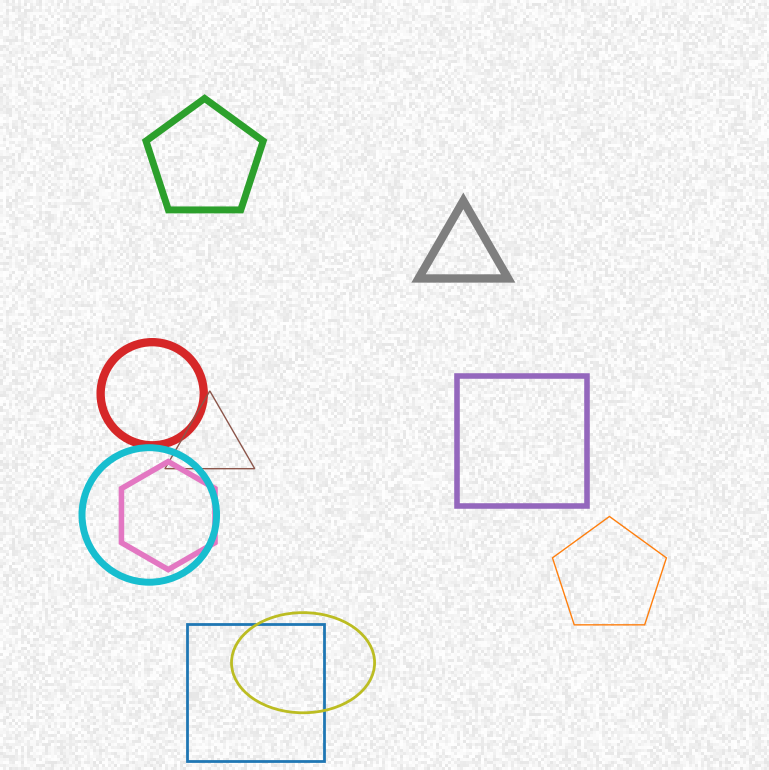[{"shape": "square", "thickness": 1, "radius": 0.44, "center": [0.332, 0.1]}, {"shape": "pentagon", "thickness": 0.5, "radius": 0.39, "center": [0.791, 0.251]}, {"shape": "pentagon", "thickness": 2.5, "radius": 0.4, "center": [0.266, 0.792]}, {"shape": "circle", "thickness": 3, "radius": 0.33, "center": [0.198, 0.489]}, {"shape": "square", "thickness": 2, "radius": 0.42, "center": [0.677, 0.427]}, {"shape": "triangle", "thickness": 0.5, "radius": 0.34, "center": [0.273, 0.425]}, {"shape": "hexagon", "thickness": 2, "radius": 0.35, "center": [0.218, 0.33]}, {"shape": "triangle", "thickness": 3, "radius": 0.34, "center": [0.602, 0.672]}, {"shape": "oval", "thickness": 1, "radius": 0.46, "center": [0.394, 0.139]}, {"shape": "circle", "thickness": 2.5, "radius": 0.44, "center": [0.194, 0.331]}]